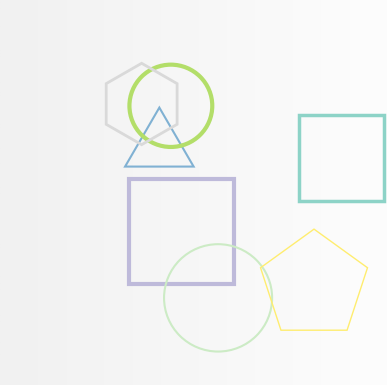[{"shape": "square", "thickness": 2.5, "radius": 0.55, "center": [0.881, 0.59]}, {"shape": "square", "thickness": 3, "radius": 0.68, "center": [0.469, 0.399]}, {"shape": "triangle", "thickness": 1.5, "radius": 0.51, "center": [0.411, 0.618]}, {"shape": "circle", "thickness": 3, "radius": 0.53, "center": [0.441, 0.725]}, {"shape": "hexagon", "thickness": 2, "radius": 0.53, "center": [0.366, 0.73]}, {"shape": "circle", "thickness": 1.5, "radius": 0.7, "center": [0.563, 0.226]}, {"shape": "pentagon", "thickness": 1, "radius": 0.73, "center": [0.81, 0.26]}]